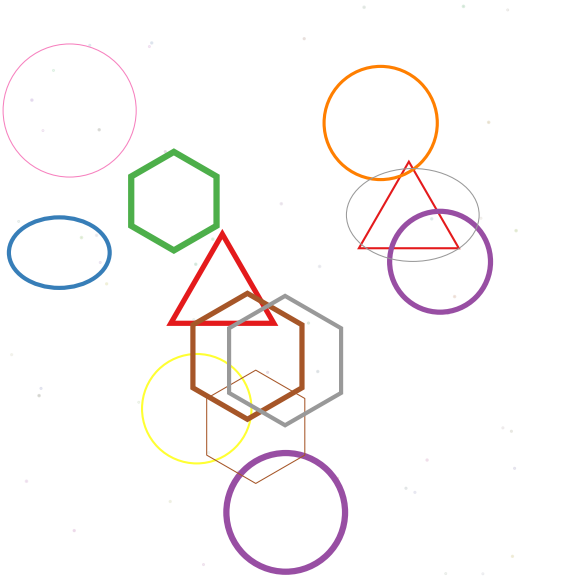[{"shape": "triangle", "thickness": 1, "radius": 0.5, "center": [0.708, 0.619]}, {"shape": "triangle", "thickness": 2.5, "radius": 0.52, "center": [0.385, 0.491]}, {"shape": "oval", "thickness": 2, "radius": 0.44, "center": [0.103, 0.562]}, {"shape": "hexagon", "thickness": 3, "radius": 0.43, "center": [0.301, 0.651]}, {"shape": "circle", "thickness": 2.5, "radius": 0.44, "center": [0.762, 0.546]}, {"shape": "circle", "thickness": 3, "radius": 0.51, "center": [0.495, 0.112]}, {"shape": "circle", "thickness": 1.5, "radius": 0.49, "center": [0.659, 0.786]}, {"shape": "circle", "thickness": 1, "radius": 0.47, "center": [0.341, 0.291]}, {"shape": "hexagon", "thickness": 0.5, "radius": 0.49, "center": [0.443, 0.26]}, {"shape": "hexagon", "thickness": 2.5, "radius": 0.55, "center": [0.428, 0.382]}, {"shape": "circle", "thickness": 0.5, "radius": 0.58, "center": [0.121, 0.808]}, {"shape": "hexagon", "thickness": 2, "radius": 0.56, "center": [0.494, 0.375]}, {"shape": "oval", "thickness": 0.5, "radius": 0.57, "center": [0.715, 0.627]}]